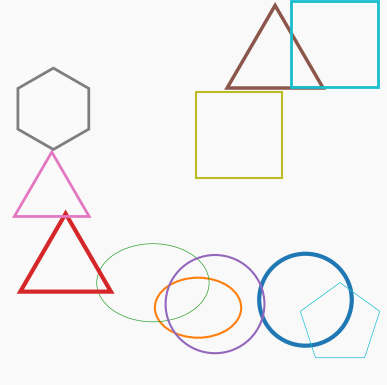[{"shape": "circle", "thickness": 3, "radius": 0.6, "center": [0.788, 0.222]}, {"shape": "oval", "thickness": 1.5, "radius": 0.56, "center": [0.511, 0.201]}, {"shape": "oval", "thickness": 0.5, "radius": 0.73, "center": [0.395, 0.266]}, {"shape": "triangle", "thickness": 3, "radius": 0.68, "center": [0.169, 0.31]}, {"shape": "circle", "thickness": 1.5, "radius": 0.64, "center": [0.555, 0.21]}, {"shape": "triangle", "thickness": 2.5, "radius": 0.72, "center": [0.71, 0.843]}, {"shape": "triangle", "thickness": 2, "radius": 0.56, "center": [0.134, 0.494]}, {"shape": "hexagon", "thickness": 2, "radius": 0.53, "center": [0.138, 0.717]}, {"shape": "square", "thickness": 1.5, "radius": 0.56, "center": [0.617, 0.65]}, {"shape": "pentagon", "thickness": 0.5, "radius": 0.54, "center": [0.878, 0.158]}, {"shape": "square", "thickness": 2, "radius": 0.56, "center": [0.862, 0.885]}]